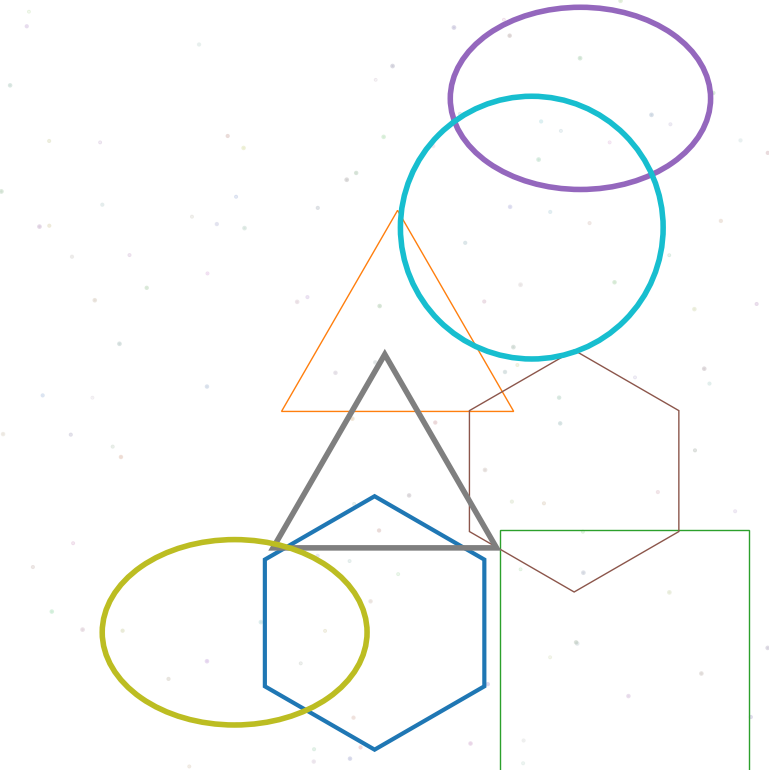[{"shape": "hexagon", "thickness": 1.5, "radius": 0.82, "center": [0.486, 0.191]}, {"shape": "triangle", "thickness": 0.5, "radius": 0.87, "center": [0.516, 0.553]}, {"shape": "square", "thickness": 0.5, "radius": 0.81, "center": [0.811, 0.15]}, {"shape": "oval", "thickness": 2, "radius": 0.85, "center": [0.754, 0.872]}, {"shape": "hexagon", "thickness": 0.5, "radius": 0.79, "center": [0.746, 0.388]}, {"shape": "triangle", "thickness": 2, "radius": 0.84, "center": [0.5, 0.372]}, {"shape": "oval", "thickness": 2, "radius": 0.86, "center": [0.305, 0.179]}, {"shape": "circle", "thickness": 2, "radius": 0.85, "center": [0.691, 0.704]}]